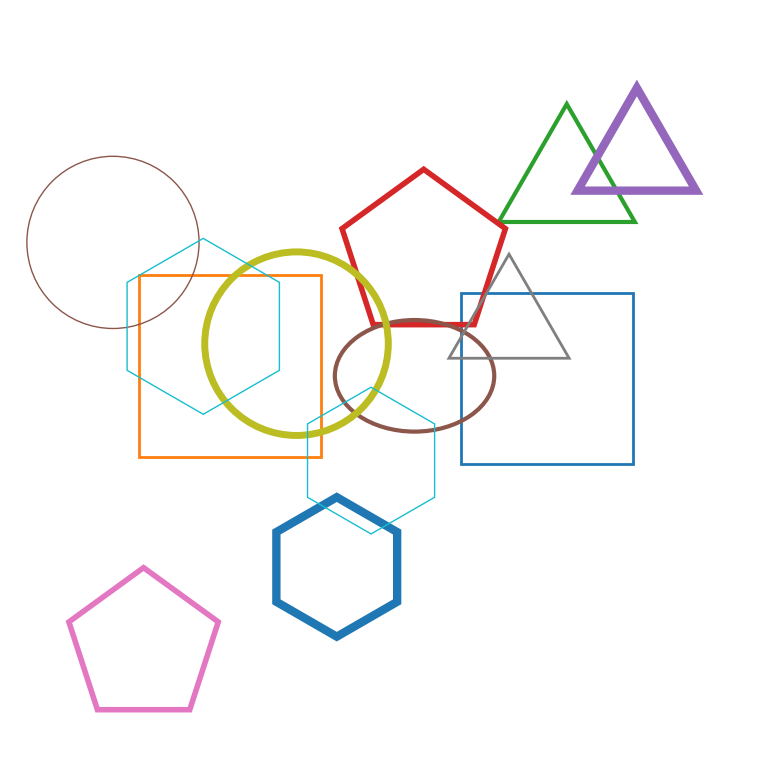[{"shape": "square", "thickness": 1, "radius": 0.56, "center": [0.71, 0.508]}, {"shape": "hexagon", "thickness": 3, "radius": 0.45, "center": [0.437, 0.264]}, {"shape": "square", "thickness": 1, "radius": 0.59, "center": [0.299, 0.524]}, {"shape": "triangle", "thickness": 1.5, "radius": 0.51, "center": [0.736, 0.763]}, {"shape": "pentagon", "thickness": 2, "radius": 0.56, "center": [0.55, 0.669]}, {"shape": "triangle", "thickness": 3, "radius": 0.44, "center": [0.827, 0.797]}, {"shape": "oval", "thickness": 1.5, "radius": 0.52, "center": [0.538, 0.512]}, {"shape": "circle", "thickness": 0.5, "radius": 0.56, "center": [0.147, 0.685]}, {"shape": "pentagon", "thickness": 2, "radius": 0.51, "center": [0.186, 0.161]}, {"shape": "triangle", "thickness": 1, "radius": 0.45, "center": [0.661, 0.58]}, {"shape": "circle", "thickness": 2.5, "radius": 0.6, "center": [0.385, 0.554]}, {"shape": "hexagon", "thickness": 0.5, "radius": 0.57, "center": [0.264, 0.576]}, {"shape": "hexagon", "thickness": 0.5, "radius": 0.48, "center": [0.482, 0.402]}]